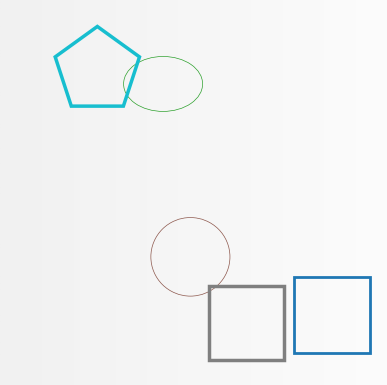[{"shape": "square", "thickness": 2, "radius": 0.49, "center": [0.858, 0.182]}, {"shape": "oval", "thickness": 0.5, "radius": 0.51, "center": [0.421, 0.782]}, {"shape": "circle", "thickness": 0.5, "radius": 0.51, "center": [0.491, 0.333]}, {"shape": "square", "thickness": 2.5, "radius": 0.48, "center": [0.636, 0.162]}, {"shape": "pentagon", "thickness": 2.5, "radius": 0.57, "center": [0.251, 0.817]}]